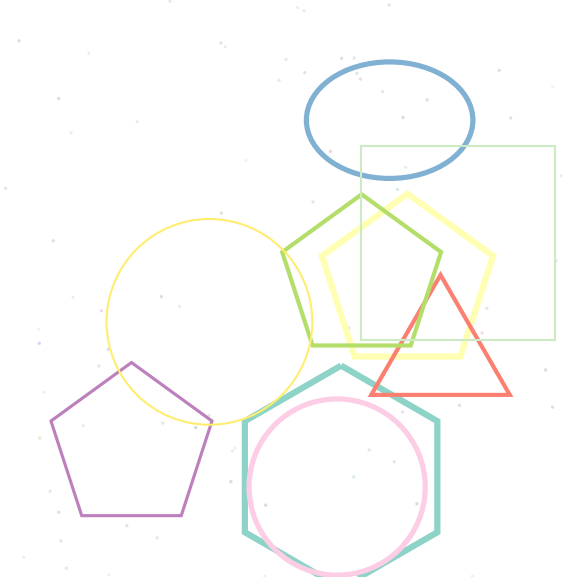[{"shape": "hexagon", "thickness": 3, "radius": 0.96, "center": [0.591, 0.174]}, {"shape": "pentagon", "thickness": 3, "radius": 0.78, "center": [0.706, 0.508]}, {"shape": "triangle", "thickness": 2, "radius": 0.69, "center": [0.763, 0.385]}, {"shape": "oval", "thickness": 2.5, "radius": 0.72, "center": [0.675, 0.791]}, {"shape": "pentagon", "thickness": 2, "radius": 0.72, "center": [0.626, 0.518]}, {"shape": "circle", "thickness": 2.5, "radius": 0.76, "center": [0.584, 0.156]}, {"shape": "pentagon", "thickness": 1.5, "radius": 0.73, "center": [0.228, 0.225]}, {"shape": "square", "thickness": 1, "radius": 0.84, "center": [0.793, 0.579]}, {"shape": "circle", "thickness": 1, "radius": 0.89, "center": [0.363, 0.442]}]